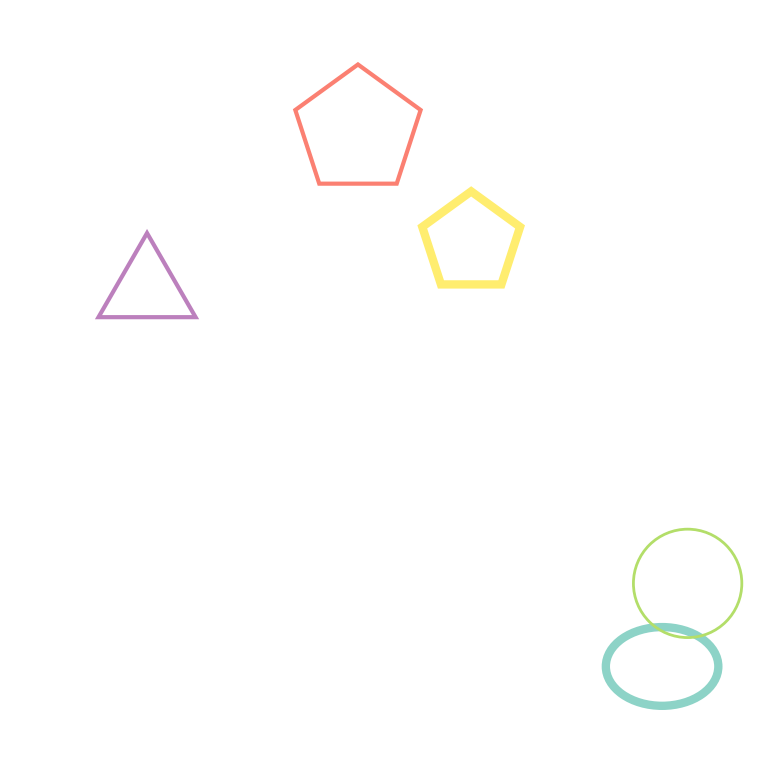[{"shape": "oval", "thickness": 3, "radius": 0.37, "center": [0.86, 0.134]}, {"shape": "pentagon", "thickness": 1.5, "radius": 0.43, "center": [0.465, 0.831]}, {"shape": "circle", "thickness": 1, "radius": 0.35, "center": [0.893, 0.242]}, {"shape": "triangle", "thickness": 1.5, "radius": 0.36, "center": [0.191, 0.624]}, {"shape": "pentagon", "thickness": 3, "radius": 0.33, "center": [0.612, 0.685]}]